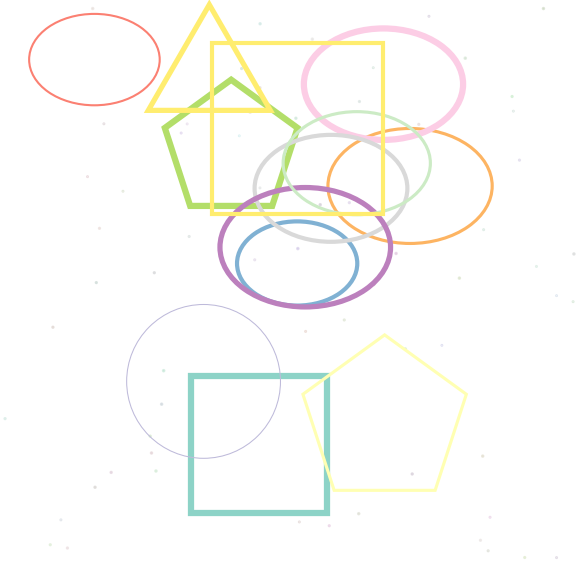[{"shape": "square", "thickness": 3, "radius": 0.59, "center": [0.449, 0.229]}, {"shape": "pentagon", "thickness": 1.5, "radius": 0.74, "center": [0.666, 0.27]}, {"shape": "circle", "thickness": 0.5, "radius": 0.67, "center": [0.352, 0.339]}, {"shape": "oval", "thickness": 1, "radius": 0.57, "center": [0.163, 0.896]}, {"shape": "oval", "thickness": 2, "radius": 0.52, "center": [0.515, 0.543]}, {"shape": "oval", "thickness": 1.5, "radius": 0.71, "center": [0.71, 0.677]}, {"shape": "pentagon", "thickness": 3, "radius": 0.6, "center": [0.4, 0.74]}, {"shape": "oval", "thickness": 3, "radius": 0.69, "center": [0.664, 0.853]}, {"shape": "oval", "thickness": 2, "radius": 0.66, "center": [0.573, 0.673]}, {"shape": "oval", "thickness": 2.5, "radius": 0.74, "center": [0.529, 0.571]}, {"shape": "oval", "thickness": 1.5, "radius": 0.64, "center": [0.618, 0.717]}, {"shape": "triangle", "thickness": 2.5, "radius": 0.61, "center": [0.362, 0.869]}, {"shape": "square", "thickness": 2, "radius": 0.74, "center": [0.515, 0.777]}]